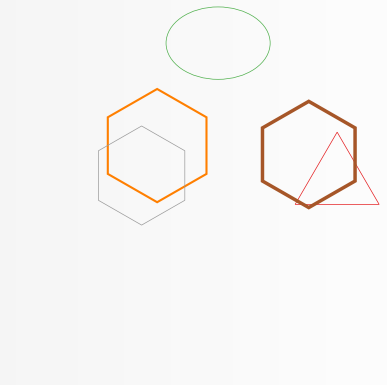[{"shape": "triangle", "thickness": 0.5, "radius": 0.63, "center": [0.87, 0.532]}, {"shape": "oval", "thickness": 0.5, "radius": 0.67, "center": [0.563, 0.888]}, {"shape": "hexagon", "thickness": 1.5, "radius": 0.74, "center": [0.406, 0.622]}, {"shape": "hexagon", "thickness": 2.5, "radius": 0.69, "center": [0.797, 0.599]}, {"shape": "hexagon", "thickness": 0.5, "radius": 0.64, "center": [0.365, 0.544]}]